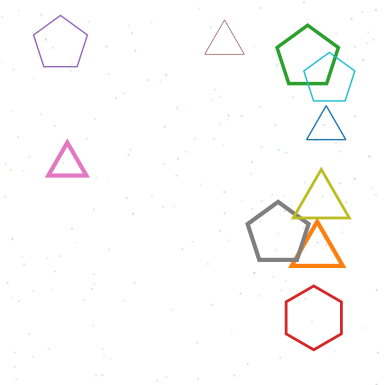[{"shape": "triangle", "thickness": 1, "radius": 0.29, "center": [0.847, 0.667]}, {"shape": "triangle", "thickness": 3, "radius": 0.38, "center": [0.824, 0.348]}, {"shape": "pentagon", "thickness": 2.5, "radius": 0.42, "center": [0.799, 0.851]}, {"shape": "hexagon", "thickness": 2, "radius": 0.41, "center": [0.815, 0.174]}, {"shape": "pentagon", "thickness": 1, "radius": 0.37, "center": [0.157, 0.886]}, {"shape": "triangle", "thickness": 0.5, "radius": 0.3, "center": [0.583, 0.889]}, {"shape": "triangle", "thickness": 3, "radius": 0.29, "center": [0.175, 0.573]}, {"shape": "pentagon", "thickness": 3, "radius": 0.42, "center": [0.722, 0.392]}, {"shape": "triangle", "thickness": 2, "radius": 0.42, "center": [0.834, 0.476]}, {"shape": "pentagon", "thickness": 1, "radius": 0.35, "center": [0.855, 0.794]}]